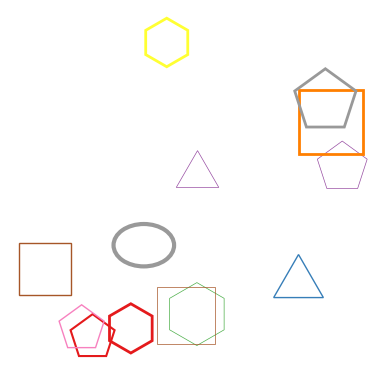[{"shape": "pentagon", "thickness": 1.5, "radius": 0.3, "center": [0.24, 0.124]}, {"shape": "hexagon", "thickness": 2, "radius": 0.32, "center": [0.34, 0.147]}, {"shape": "triangle", "thickness": 1, "radius": 0.37, "center": [0.775, 0.264]}, {"shape": "hexagon", "thickness": 0.5, "radius": 0.41, "center": [0.511, 0.184]}, {"shape": "pentagon", "thickness": 0.5, "radius": 0.34, "center": [0.889, 0.565]}, {"shape": "triangle", "thickness": 0.5, "radius": 0.32, "center": [0.513, 0.545]}, {"shape": "square", "thickness": 2, "radius": 0.42, "center": [0.86, 0.682]}, {"shape": "hexagon", "thickness": 2, "radius": 0.32, "center": [0.433, 0.89]}, {"shape": "square", "thickness": 0.5, "radius": 0.38, "center": [0.483, 0.18]}, {"shape": "square", "thickness": 1, "radius": 0.34, "center": [0.117, 0.301]}, {"shape": "pentagon", "thickness": 1, "radius": 0.31, "center": [0.212, 0.147]}, {"shape": "pentagon", "thickness": 2, "radius": 0.42, "center": [0.845, 0.738]}, {"shape": "oval", "thickness": 3, "radius": 0.39, "center": [0.374, 0.363]}]